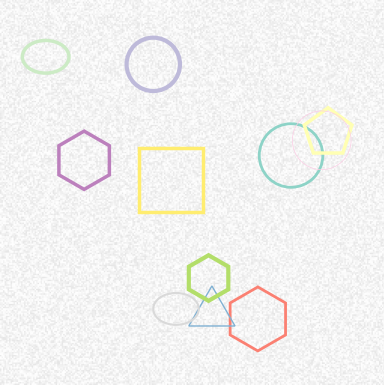[{"shape": "circle", "thickness": 2, "radius": 0.41, "center": [0.756, 0.596]}, {"shape": "pentagon", "thickness": 2.5, "radius": 0.33, "center": [0.852, 0.655]}, {"shape": "circle", "thickness": 3, "radius": 0.35, "center": [0.398, 0.833]}, {"shape": "hexagon", "thickness": 2, "radius": 0.42, "center": [0.67, 0.172]}, {"shape": "triangle", "thickness": 1, "radius": 0.35, "center": [0.55, 0.188]}, {"shape": "hexagon", "thickness": 3, "radius": 0.3, "center": [0.542, 0.278]}, {"shape": "circle", "thickness": 0.5, "radius": 0.38, "center": [0.836, 0.636]}, {"shape": "oval", "thickness": 1.5, "radius": 0.3, "center": [0.457, 0.198]}, {"shape": "hexagon", "thickness": 2.5, "radius": 0.38, "center": [0.219, 0.584]}, {"shape": "oval", "thickness": 2.5, "radius": 0.3, "center": [0.119, 0.853]}, {"shape": "square", "thickness": 2.5, "radius": 0.41, "center": [0.445, 0.533]}]